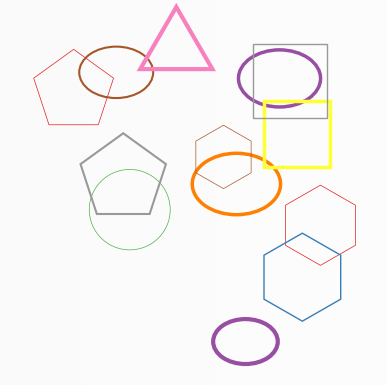[{"shape": "hexagon", "thickness": 0.5, "radius": 0.52, "center": [0.827, 0.415]}, {"shape": "pentagon", "thickness": 0.5, "radius": 0.54, "center": [0.19, 0.764]}, {"shape": "hexagon", "thickness": 1, "radius": 0.57, "center": [0.78, 0.28]}, {"shape": "circle", "thickness": 0.5, "radius": 0.52, "center": [0.335, 0.455]}, {"shape": "oval", "thickness": 3, "radius": 0.42, "center": [0.633, 0.113]}, {"shape": "oval", "thickness": 2.5, "radius": 0.53, "center": [0.721, 0.796]}, {"shape": "oval", "thickness": 2.5, "radius": 0.57, "center": [0.61, 0.522]}, {"shape": "square", "thickness": 2.5, "radius": 0.42, "center": [0.767, 0.652]}, {"shape": "hexagon", "thickness": 0.5, "radius": 0.41, "center": [0.577, 0.592]}, {"shape": "oval", "thickness": 1.5, "radius": 0.48, "center": [0.3, 0.812]}, {"shape": "triangle", "thickness": 3, "radius": 0.54, "center": [0.455, 0.874]}, {"shape": "pentagon", "thickness": 1.5, "radius": 0.58, "center": [0.318, 0.538]}, {"shape": "square", "thickness": 1, "radius": 0.48, "center": [0.747, 0.79]}]